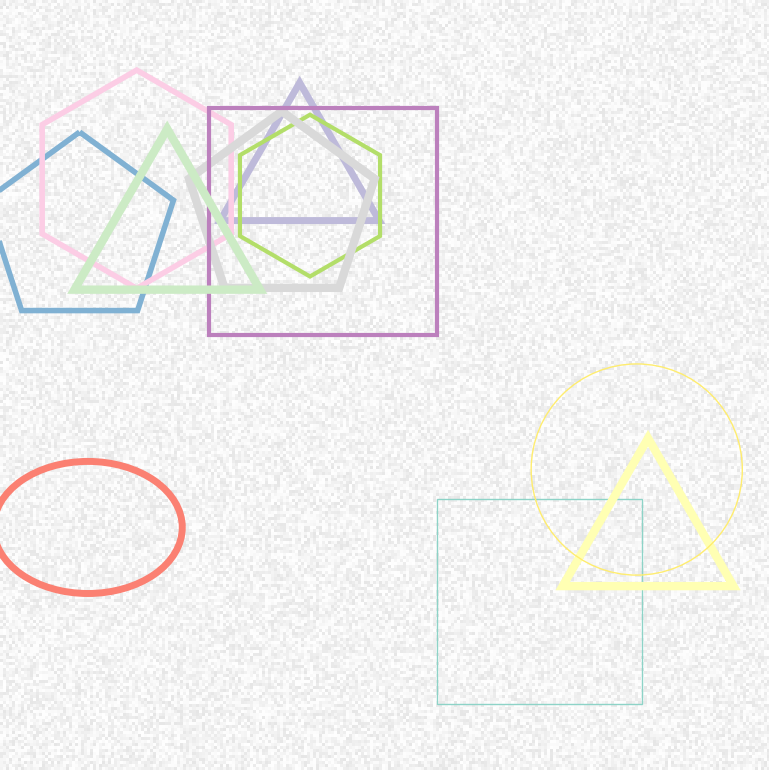[{"shape": "square", "thickness": 0.5, "radius": 0.67, "center": [0.7, 0.219]}, {"shape": "triangle", "thickness": 3, "radius": 0.64, "center": [0.842, 0.303]}, {"shape": "triangle", "thickness": 2.5, "radius": 0.6, "center": [0.389, 0.773]}, {"shape": "oval", "thickness": 2.5, "radius": 0.61, "center": [0.114, 0.315]}, {"shape": "pentagon", "thickness": 2, "radius": 0.64, "center": [0.103, 0.7]}, {"shape": "hexagon", "thickness": 1.5, "radius": 0.53, "center": [0.403, 0.746]}, {"shape": "hexagon", "thickness": 2, "radius": 0.71, "center": [0.178, 0.767]}, {"shape": "pentagon", "thickness": 3, "radius": 0.63, "center": [0.366, 0.729]}, {"shape": "square", "thickness": 1.5, "radius": 0.74, "center": [0.419, 0.712]}, {"shape": "triangle", "thickness": 3, "radius": 0.7, "center": [0.217, 0.693]}, {"shape": "circle", "thickness": 0.5, "radius": 0.69, "center": [0.827, 0.39]}]